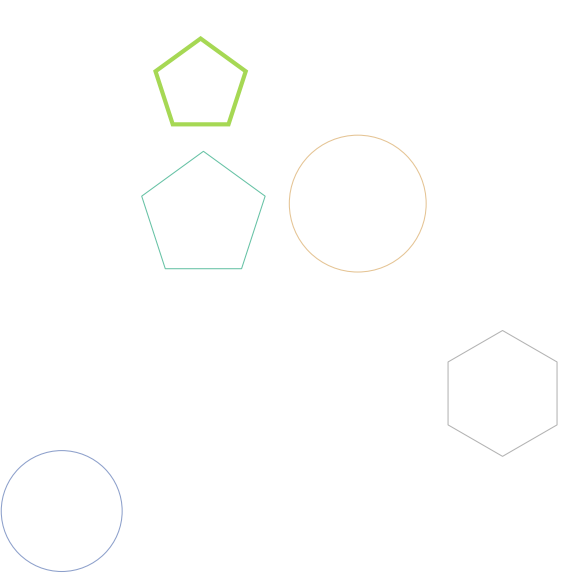[{"shape": "pentagon", "thickness": 0.5, "radius": 0.56, "center": [0.352, 0.625]}, {"shape": "circle", "thickness": 0.5, "radius": 0.52, "center": [0.107, 0.114]}, {"shape": "pentagon", "thickness": 2, "radius": 0.41, "center": [0.347, 0.85]}, {"shape": "circle", "thickness": 0.5, "radius": 0.59, "center": [0.619, 0.647]}, {"shape": "hexagon", "thickness": 0.5, "radius": 0.54, "center": [0.87, 0.318]}]